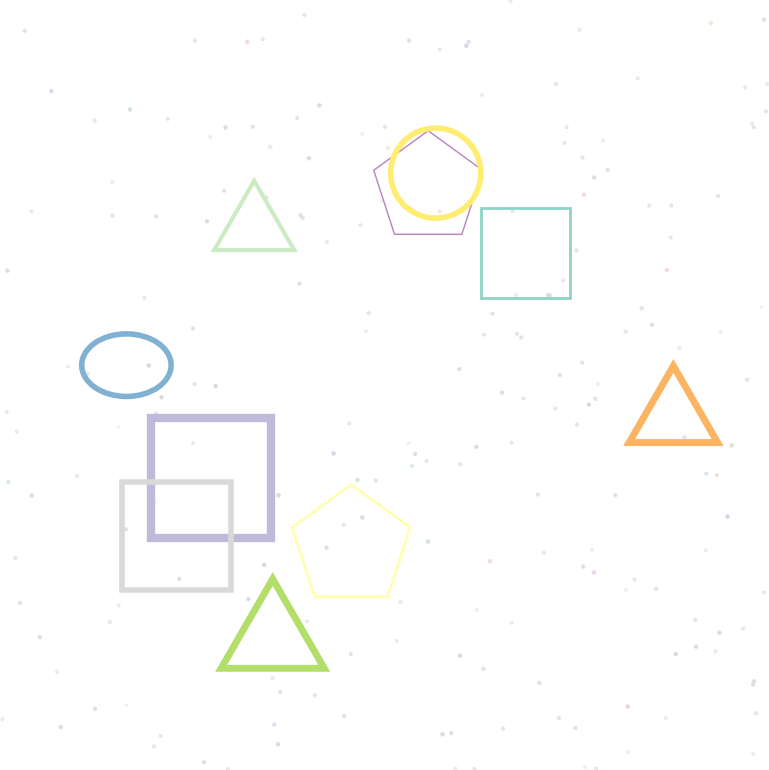[{"shape": "square", "thickness": 1, "radius": 0.29, "center": [0.682, 0.671]}, {"shape": "pentagon", "thickness": 1, "radius": 0.4, "center": [0.456, 0.29]}, {"shape": "square", "thickness": 3, "radius": 0.39, "center": [0.274, 0.379]}, {"shape": "oval", "thickness": 2, "radius": 0.29, "center": [0.164, 0.526]}, {"shape": "triangle", "thickness": 2.5, "radius": 0.33, "center": [0.875, 0.458]}, {"shape": "triangle", "thickness": 2.5, "radius": 0.39, "center": [0.354, 0.171]}, {"shape": "square", "thickness": 2, "radius": 0.35, "center": [0.229, 0.304]}, {"shape": "pentagon", "thickness": 0.5, "radius": 0.37, "center": [0.556, 0.756]}, {"shape": "triangle", "thickness": 1.5, "radius": 0.3, "center": [0.33, 0.705]}, {"shape": "circle", "thickness": 2, "radius": 0.29, "center": [0.566, 0.775]}]